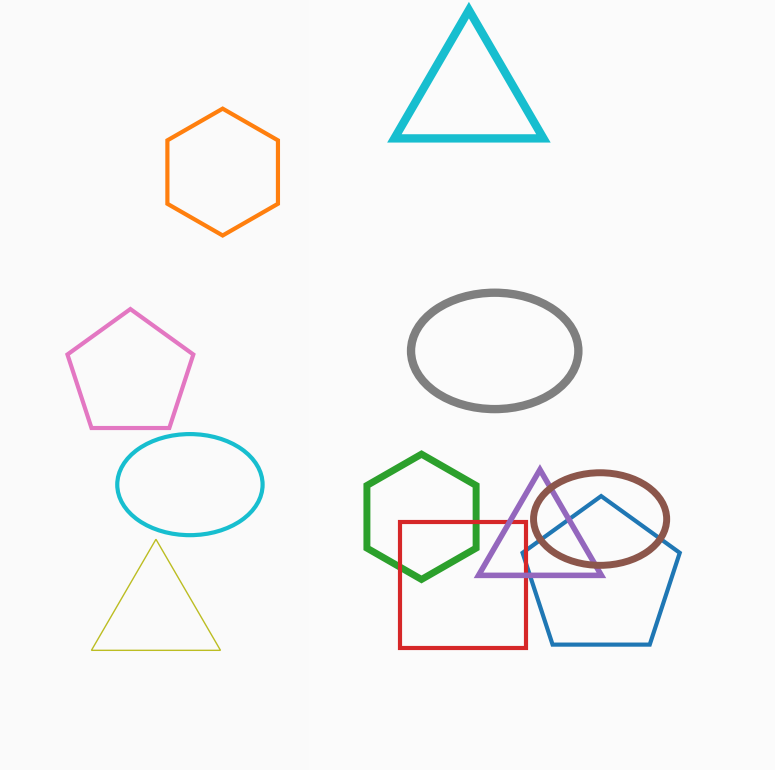[{"shape": "pentagon", "thickness": 1.5, "radius": 0.53, "center": [0.776, 0.249]}, {"shape": "hexagon", "thickness": 1.5, "radius": 0.41, "center": [0.287, 0.777]}, {"shape": "hexagon", "thickness": 2.5, "radius": 0.41, "center": [0.544, 0.329]}, {"shape": "square", "thickness": 1.5, "radius": 0.41, "center": [0.598, 0.24]}, {"shape": "triangle", "thickness": 2, "radius": 0.46, "center": [0.697, 0.299]}, {"shape": "oval", "thickness": 2.5, "radius": 0.43, "center": [0.774, 0.326]}, {"shape": "pentagon", "thickness": 1.5, "radius": 0.43, "center": [0.168, 0.513]}, {"shape": "oval", "thickness": 3, "radius": 0.54, "center": [0.638, 0.544]}, {"shape": "triangle", "thickness": 0.5, "radius": 0.48, "center": [0.201, 0.203]}, {"shape": "triangle", "thickness": 3, "radius": 0.56, "center": [0.605, 0.876]}, {"shape": "oval", "thickness": 1.5, "radius": 0.47, "center": [0.245, 0.371]}]